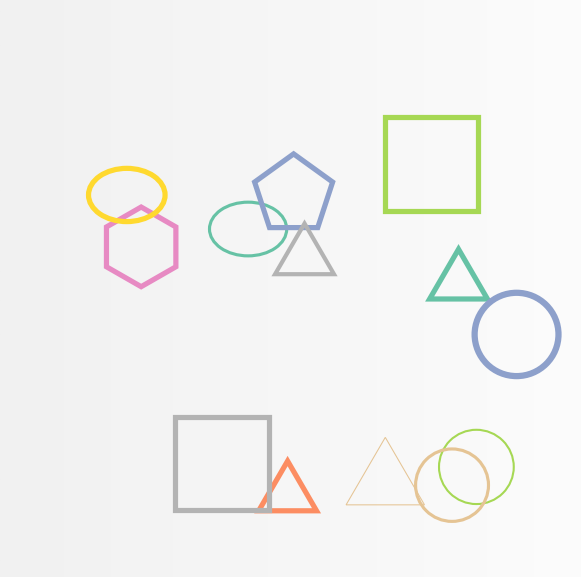[{"shape": "triangle", "thickness": 2.5, "radius": 0.29, "center": [0.789, 0.51]}, {"shape": "oval", "thickness": 1.5, "radius": 0.33, "center": [0.427, 0.603]}, {"shape": "triangle", "thickness": 2.5, "radius": 0.29, "center": [0.495, 0.143]}, {"shape": "pentagon", "thickness": 2.5, "radius": 0.35, "center": [0.505, 0.662]}, {"shape": "circle", "thickness": 3, "radius": 0.36, "center": [0.889, 0.42]}, {"shape": "hexagon", "thickness": 2.5, "radius": 0.34, "center": [0.243, 0.572]}, {"shape": "circle", "thickness": 1, "radius": 0.32, "center": [0.82, 0.191]}, {"shape": "square", "thickness": 2.5, "radius": 0.4, "center": [0.742, 0.715]}, {"shape": "oval", "thickness": 2.5, "radius": 0.33, "center": [0.218, 0.662]}, {"shape": "circle", "thickness": 1.5, "radius": 0.31, "center": [0.778, 0.159]}, {"shape": "triangle", "thickness": 0.5, "radius": 0.39, "center": [0.663, 0.164]}, {"shape": "triangle", "thickness": 2, "radius": 0.29, "center": [0.524, 0.554]}, {"shape": "square", "thickness": 2.5, "radius": 0.4, "center": [0.382, 0.197]}]